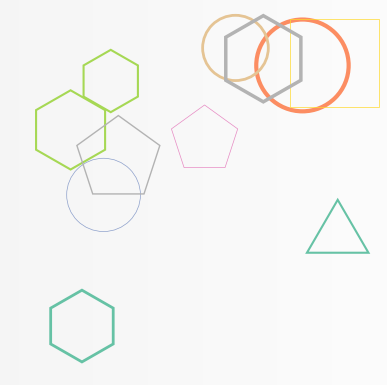[{"shape": "hexagon", "thickness": 2, "radius": 0.47, "center": [0.211, 0.153]}, {"shape": "triangle", "thickness": 1.5, "radius": 0.46, "center": [0.871, 0.389]}, {"shape": "circle", "thickness": 3, "radius": 0.6, "center": [0.781, 0.83]}, {"shape": "circle", "thickness": 0.5, "radius": 0.48, "center": [0.267, 0.494]}, {"shape": "pentagon", "thickness": 0.5, "radius": 0.45, "center": [0.528, 0.637]}, {"shape": "hexagon", "thickness": 1.5, "radius": 0.4, "center": [0.286, 0.79]}, {"shape": "hexagon", "thickness": 1.5, "radius": 0.51, "center": [0.182, 0.663]}, {"shape": "square", "thickness": 0.5, "radius": 0.57, "center": [0.863, 0.835]}, {"shape": "circle", "thickness": 2, "radius": 0.42, "center": [0.608, 0.875]}, {"shape": "hexagon", "thickness": 2.5, "radius": 0.56, "center": [0.68, 0.847]}, {"shape": "pentagon", "thickness": 1, "radius": 0.56, "center": [0.305, 0.587]}]